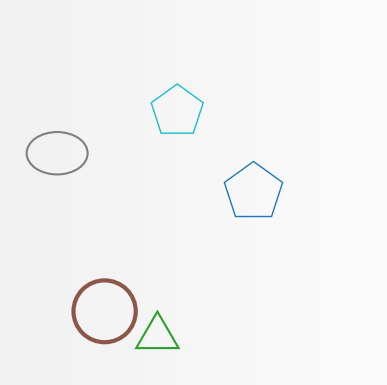[{"shape": "pentagon", "thickness": 1, "radius": 0.4, "center": [0.654, 0.502]}, {"shape": "triangle", "thickness": 1.5, "radius": 0.32, "center": [0.406, 0.127]}, {"shape": "circle", "thickness": 3, "radius": 0.4, "center": [0.27, 0.191]}, {"shape": "oval", "thickness": 1.5, "radius": 0.39, "center": [0.147, 0.602]}, {"shape": "pentagon", "thickness": 1, "radius": 0.35, "center": [0.457, 0.711]}]